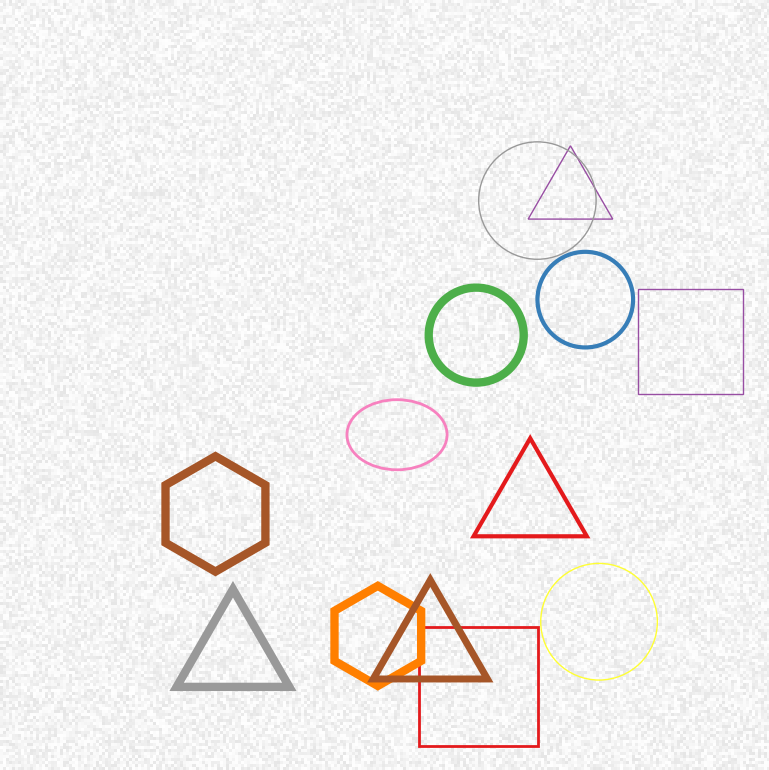[{"shape": "square", "thickness": 1, "radius": 0.39, "center": [0.622, 0.109]}, {"shape": "triangle", "thickness": 1.5, "radius": 0.42, "center": [0.689, 0.346]}, {"shape": "circle", "thickness": 1.5, "radius": 0.31, "center": [0.76, 0.611]}, {"shape": "circle", "thickness": 3, "radius": 0.31, "center": [0.618, 0.565]}, {"shape": "triangle", "thickness": 0.5, "radius": 0.32, "center": [0.741, 0.747]}, {"shape": "square", "thickness": 0.5, "radius": 0.34, "center": [0.897, 0.557]}, {"shape": "hexagon", "thickness": 3, "radius": 0.32, "center": [0.491, 0.174]}, {"shape": "circle", "thickness": 0.5, "radius": 0.38, "center": [0.778, 0.193]}, {"shape": "hexagon", "thickness": 3, "radius": 0.37, "center": [0.28, 0.333]}, {"shape": "triangle", "thickness": 2.5, "radius": 0.43, "center": [0.559, 0.161]}, {"shape": "oval", "thickness": 1, "radius": 0.33, "center": [0.516, 0.435]}, {"shape": "circle", "thickness": 0.5, "radius": 0.38, "center": [0.698, 0.74]}, {"shape": "triangle", "thickness": 3, "radius": 0.42, "center": [0.303, 0.15]}]